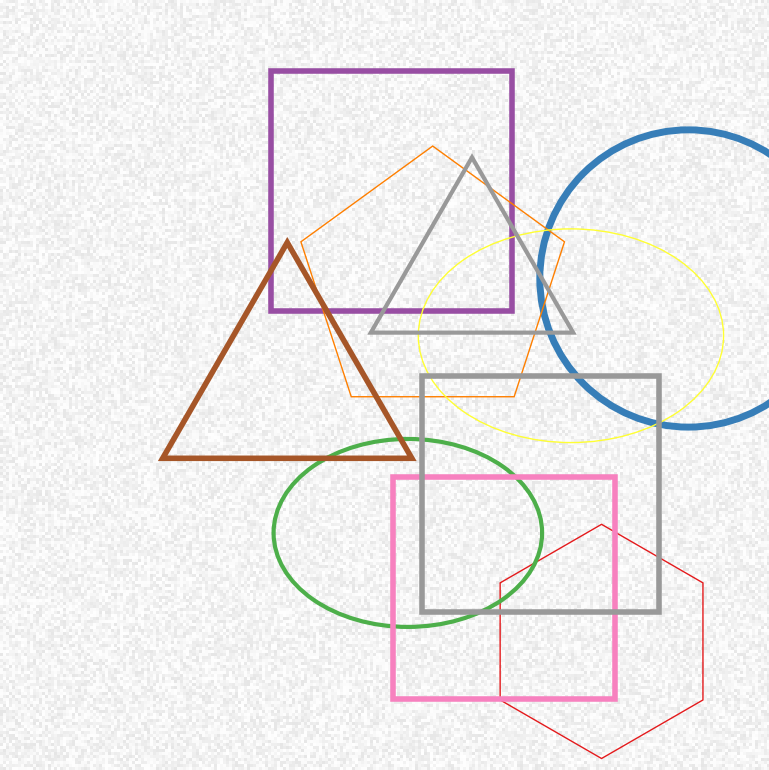[{"shape": "hexagon", "thickness": 0.5, "radius": 0.76, "center": [0.781, 0.167]}, {"shape": "circle", "thickness": 2.5, "radius": 0.97, "center": [0.894, 0.638]}, {"shape": "oval", "thickness": 1.5, "radius": 0.87, "center": [0.53, 0.308]}, {"shape": "square", "thickness": 2, "radius": 0.78, "center": [0.509, 0.752]}, {"shape": "pentagon", "thickness": 0.5, "radius": 0.9, "center": [0.562, 0.63]}, {"shape": "oval", "thickness": 0.5, "radius": 0.99, "center": [0.741, 0.564]}, {"shape": "triangle", "thickness": 2, "radius": 0.93, "center": [0.373, 0.498]}, {"shape": "square", "thickness": 2, "radius": 0.72, "center": [0.655, 0.237]}, {"shape": "triangle", "thickness": 1.5, "radius": 0.76, "center": [0.613, 0.644]}, {"shape": "square", "thickness": 2, "radius": 0.77, "center": [0.702, 0.359]}]